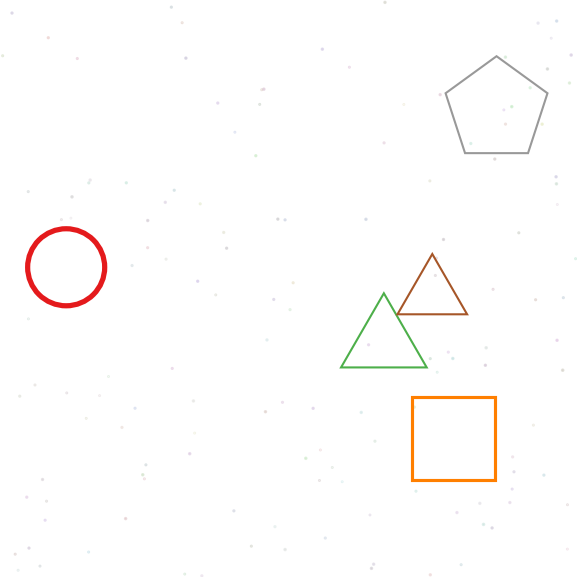[{"shape": "circle", "thickness": 2.5, "radius": 0.33, "center": [0.115, 0.536]}, {"shape": "triangle", "thickness": 1, "radius": 0.43, "center": [0.665, 0.406]}, {"shape": "square", "thickness": 1.5, "radius": 0.36, "center": [0.785, 0.239]}, {"shape": "triangle", "thickness": 1, "radius": 0.35, "center": [0.749, 0.49]}, {"shape": "pentagon", "thickness": 1, "radius": 0.46, "center": [0.86, 0.809]}]